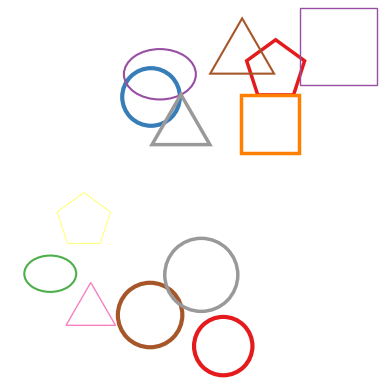[{"shape": "pentagon", "thickness": 2.5, "radius": 0.4, "center": [0.716, 0.818]}, {"shape": "circle", "thickness": 3, "radius": 0.38, "center": [0.58, 0.101]}, {"shape": "circle", "thickness": 3, "radius": 0.37, "center": [0.392, 0.748]}, {"shape": "oval", "thickness": 1.5, "radius": 0.34, "center": [0.131, 0.289]}, {"shape": "oval", "thickness": 1.5, "radius": 0.47, "center": [0.415, 0.807]}, {"shape": "square", "thickness": 1, "radius": 0.5, "center": [0.88, 0.878]}, {"shape": "square", "thickness": 2.5, "radius": 0.38, "center": [0.701, 0.677]}, {"shape": "pentagon", "thickness": 0.5, "radius": 0.36, "center": [0.218, 0.427]}, {"shape": "circle", "thickness": 3, "radius": 0.42, "center": [0.39, 0.182]}, {"shape": "triangle", "thickness": 1.5, "radius": 0.48, "center": [0.629, 0.857]}, {"shape": "triangle", "thickness": 1, "radius": 0.37, "center": [0.236, 0.192]}, {"shape": "triangle", "thickness": 2.5, "radius": 0.43, "center": [0.47, 0.668]}, {"shape": "circle", "thickness": 2.5, "radius": 0.47, "center": [0.523, 0.286]}]